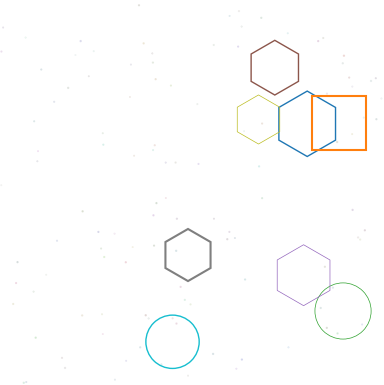[{"shape": "hexagon", "thickness": 1, "radius": 0.42, "center": [0.798, 0.678]}, {"shape": "square", "thickness": 1.5, "radius": 0.35, "center": [0.88, 0.681]}, {"shape": "circle", "thickness": 0.5, "radius": 0.36, "center": [0.891, 0.192]}, {"shape": "hexagon", "thickness": 0.5, "radius": 0.4, "center": [0.789, 0.285]}, {"shape": "hexagon", "thickness": 1, "radius": 0.36, "center": [0.714, 0.824]}, {"shape": "hexagon", "thickness": 1.5, "radius": 0.34, "center": [0.488, 0.338]}, {"shape": "hexagon", "thickness": 0.5, "radius": 0.32, "center": [0.671, 0.69]}, {"shape": "circle", "thickness": 1, "radius": 0.35, "center": [0.448, 0.112]}]